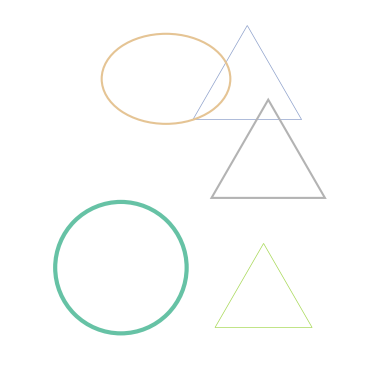[{"shape": "circle", "thickness": 3, "radius": 0.85, "center": [0.314, 0.305]}, {"shape": "triangle", "thickness": 0.5, "radius": 0.81, "center": [0.642, 0.771]}, {"shape": "triangle", "thickness": 0.5, "radius": 0.73, "center": [0.685, 0.222]}, {"shape": "oval", "thickness": 1.5, "radius": 0.84, "center": [0.431, 0.795]}, {"shape": "triangle", "thickness": 1.5, "radius": 0.85, "center": [0.697, 0.571]}]